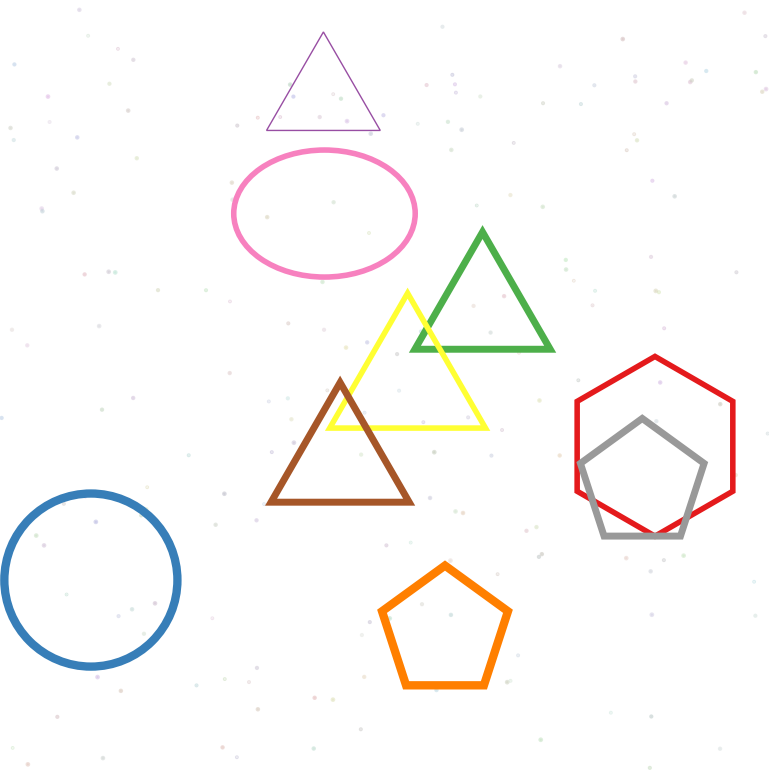[{"shape": "hexagon", "thickness": 2, "radius": 0.58, "center": [0.851, 0.42]}, {"shape": "circle", "thickness": 3, "radius": 0.56, "center": [0.118, 0.247]}, {"shape": "triangle", "thickness": 2.5, "radius": 0.51, "center": [0.627, 0.597]}, {"shape": "triangle", "thickness": 0.5, "radius": 0.43, "center": [0.42, 0.873]}, {"shape": "pentagon", "thickness": 3, "radius": 0.43, "center": [0.578, 0.18]}, {"shape": "triangle", "thickness": 2, "radius": 0.58, "center": [0.529, 0.502]}, {"shape": "triangle", "thickness": 2.5, "radius": 0.52, "center": [0.442, 0.4]}, {"shape": "oval", "thickness": 2, "radius": 0.59, "center": [0.421, 0.723]}, {"shape": "pentagon", "thickness": 2.5, "radius": 0.42, "center": [0.834, 0.372]}]